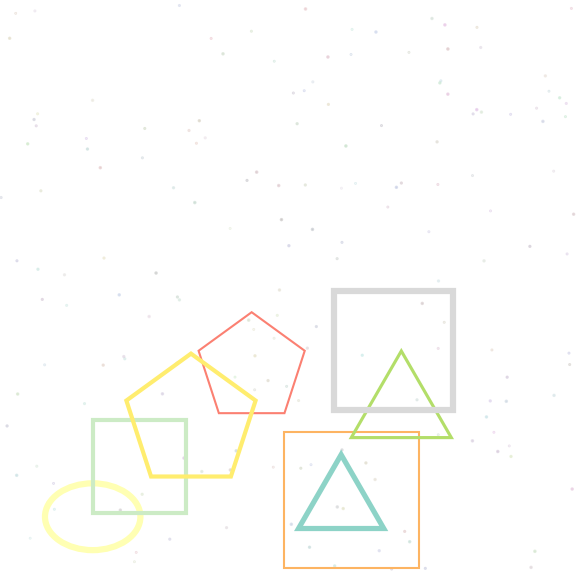[{"shape": "triangle", "thickness": 2.5, "radius": 0.43, "center": [0.591, 0.127]}, {"shape": "oval", "thickness": 3, "radius": 0.41, "center": [0.161, 0.104]}, {"shape": "pentagon", "thickness": 1, "radius": 0.48, "center": [0.436, 0.362]}, {"shape": "square", "thickness": 1, "radius": 0.59, "center": [0.609, 0.133]}, {"shape": "triangle", "thickness": 1.5, "radius": 0.5, "center": [0.695, 0.291]}, {"shape": "square", "thickness": 3, "radius": 0.52, "center": [0.682, 0.392]}, {"shape": "square", "thickness": 2, "radius": 0.41, "center": [0.241, 0.191]}, {"shape": "pentagon", "thickness": 2, "radius": 0.59, "center": [0.331, 0.269]}]